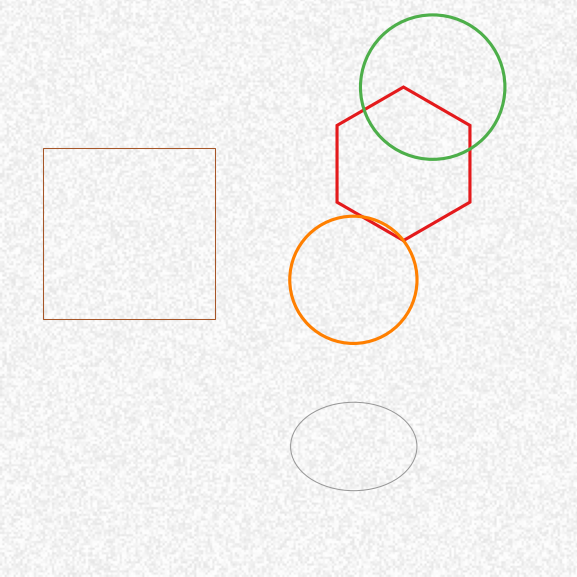[{"shape": "hexagon", "thickness": 1.5, "radius": 0.66, "center": [0.699, 0.715]}, {"shape": "circle", "thickness": 1.5, "radius": 0.63, "center": [0.749, 0.848]}, {"shape": "circle", "thickness": 1.5, "radius": 0.55, "center": [0.612, 0.515]}, {"shape": "square", "thickness": 0.5, "radius": 0.74, "center": [0.223, 0.594]}, {"shape": "oval", "thickness": 0.5, "radius": 0.55, "center": [0.613, 0.226]}]